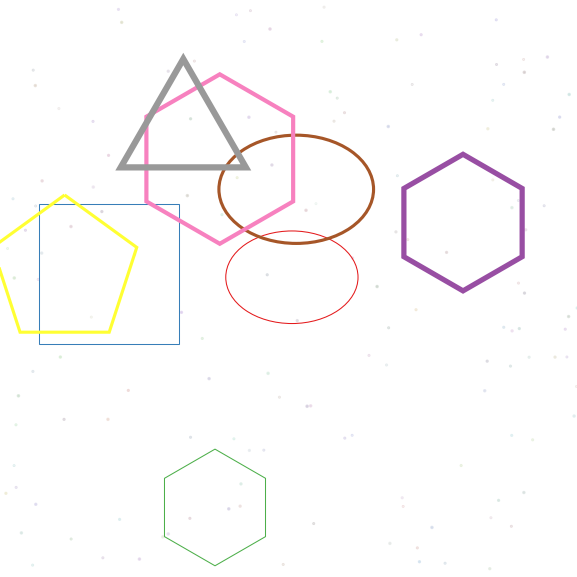[{"shape": "oval", "thickness": 0.5, "radius": 0.57, "center": [0.505, 0.519]}, {"shape": "square", "thickness": 0.5, "radius": 0.6, "center": [0.189, 0.525]}, {"shape": "hexagon", "thickness": 0.5, "radius": 0.5, "center": [0.372, 0.12]}, {"shape": "hexagon", "thickness": 2.5, "radius": 0.59, "center": [0.802, 0.614]}, {"shape": "pentagon", "thickness": 1.5, "radius": 0.66, "center": [0.112, 0.53]}, {"shape": "oval", "thickness": 1.5, "radius": 0.67, "center": [0.513, 0.671]}, {"shape": "hexagon", "thickness": 2, "radius": 0.73, "center": [0.381, 0.724]}, {"shape": "triangle", "thickness": 3, "radius": 0.63, "center": [0.317, 0.772]}]